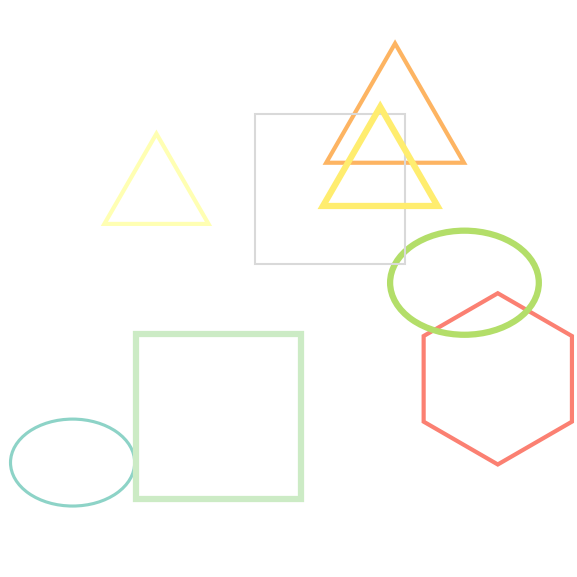[{"shape": "oval", "thickness": 1.5, "radius": 0.54, "center": [0.126, 0.198]}, {"shape": "triangle", "thickness": 2, "radius": 0.52, "center": [0.271, 0.663]}, {"shape": "hexagon", "thickness": 2, "radius": 0.74, "center": [0.862, 0.343]}, {"shape": "triangle", "thickness": 2, "radius": 0.69, "center": [0.684, 0.786]}, {"shape": "oval", "thickness": 3, "radius": 0.64, "center": [0.804, 0.51]}, {"shape": "square", "thickness": 1, "radius": 0.65, "center": [0.572, 0.671]}, {"shape": "square", "thickness": 3, "radius": 0.71, "center": [0.378, 0.278]}, {"shape": "triangle", "thickness": 3, "radius": 0.57, "center": [0.658, 0.7]}]